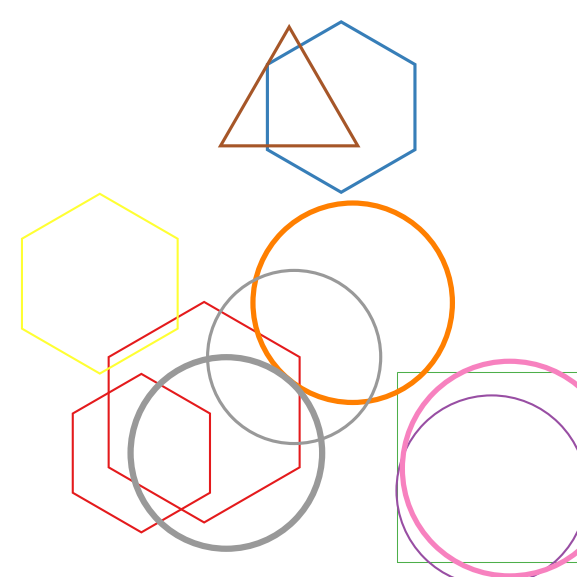[{"shape": "hexagon", "thickness": 1, "radius": 0.69, "center": [0.245, 0.214]}, {"shape": "hexagon", "thickness": 1, "radius": 0.95, "center": [0.353, 0.285]}, {"shape": "hexagon", "thickness": 1.5, "radius": 0.74, "center": [0.591, 0.814]}, {"shape": "square", "thickness": 0.5, "radius": 0.82, "center": [0.852, 0.19]}, {"shape": "circle", "thickness": 1, "radius": 0.82, "center": [0.851, 0.15]}, {"shape": "circle", "thickness": 2.5, "radius": 0.86, "center": [0.611, 0.475]}, {"shape": "hexagon", "thickness": 1, "radius": 0.78, "center": [0.173, 0.508]}, {"shape": "triangle", "thickness": 1.5, "radius": 0.69, "center": [0.501, 0.815]}, {"shape": "circle", "thickness": 2.5, "radius": 0.93, "center": [0.883, 0.188]}, {"shape": "circle", "thickness": 1.5, "radius": 0.75, "center": [0.509, 0.381]}, {"shape": "circle", "thickness": 3, "radius": 0.83, "center": [0.392, 0.215]}]